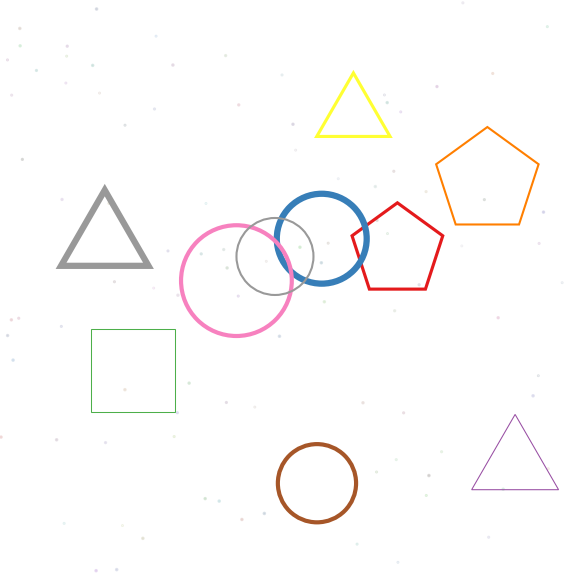[{"shape": "pentagon", "thickness": 1.5, "radius": 0.41, "center": [0.688, 0.565]}, {"shape": "circle", "thickness": 3, "radius": 0.39, "center": [0.557, 0.586]}, {"shape": "square", "thickness": 0.5, "radius": 0.36, "center": [0.23, 0.358]}, {"shape": "triangle", "thickness": 0.5, "radius": 0.43, "center": [0.892, 0.195]}, {"shape": "pentagon", "thickness": 1, "radius": 0.47, "center": [0.844, 0.686]}, {"shape": "triangle", "thickness": 1.5, "radius": 0.37, "center": [0.612, 0.8]}, {"shape": "circle", "thickness": 2, "radius": 0.34, "center": [0.549, 0.162]}, {"shape": "circle", "thickness": 2, "radius": 0.48, "center": [0.409, 0.513]}, {"shape": "triangle", "thickness": 3, "radius": 0.44, "center": [0.181, 0.583]}, {"shape": "circle", "thickness": 1, "radius": 0.33, "center": [0.476, 0.555]}]